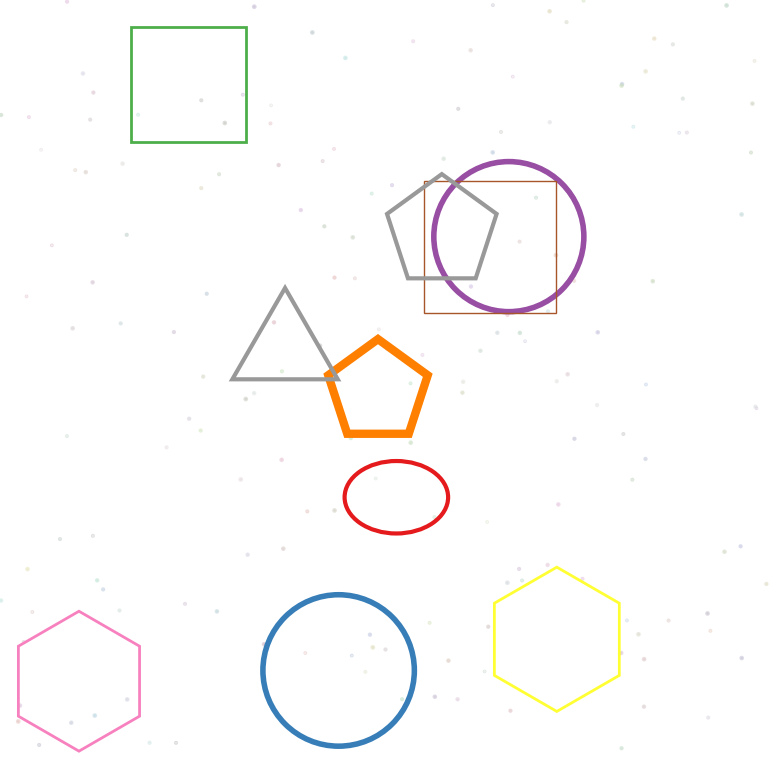[{"shape": "oval", "thickness": 1.5, "radius": 0.34, "center": [0.515, 0.354]}, {"shape": "circle", "thickness": 2, "radius": 0.49, "center": [0.44, 0.129]}, {"shape": "square", "thickness": 1, "radius": 0.37, "center": [0.244, 0.89]}, {"shape": "circle", "thickness": 2, "radius": 0.49, "center": [0.661, 0.693]}, {"shape": "pentagon", "thickness": 3, "radius": 0.34, "center": [0.491, 0.492]}, {"shape": "hexagon", "thickness": 1, "radius": 0.47, "center": [0.723, 0.17]}, {"shape": "square", "thickness": 0.5, "radius": 0.43, "center": [0.636, 0.679]}, {"shape": "hexagon", "thickness": 1, "radius": 0.45, "center": [0.103, 0.115]}, {"shape": "pentagon", "thickness": 1.5, "radius": 0.37, "center": [0.574, 0.699]}, {"shape": "triangle", "thickness": 1.5, "radius": 0.4, "center": [0.37, 0.547]}]